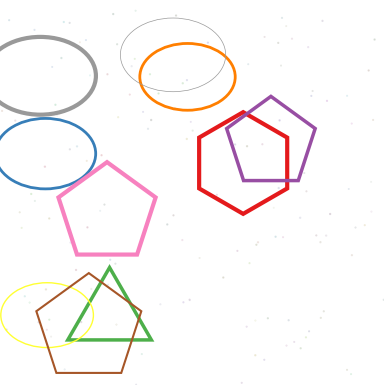[{"shape": "hexagon", "thickness": 3, "radius": 0.66, "center": [0.632, 0.577]}, {"shape": "oval", "thickness": 2, "radius": 0.65, "center": [0.118, 0.601]}, {"shape": "triangle", "thickness": 2.5, "radius": 0.63, "center": [0.285, 0.18]}, {"shape": "pentagon", "thickness": 2.5, "radius": 0.6, "center": [0.704, 0.629]}, {"shape": "oval", "thickness": 2, "radius": 0.62, "center": [0.487, 0.8]}, {"shape": "oval", "thickness": 1, "radius": 0.6, "center": [0.122, 0.181]}, {"shape": "pentagon", "thickness": 1.5, "radius": 0.72, "center": [0.231, 0.147]}, {"shape": "pentagon", "thickness": 3, "radius": 0.66, "center": [0.278, 0.446]}, {"shape": "oval", "thickness": 3, "radius": 0.72, "center": [0.105, 0.803]}, {"shape": "oval", "thickness": 0.5, "radius": 0.68, "center": [0.449, 0.857]}]